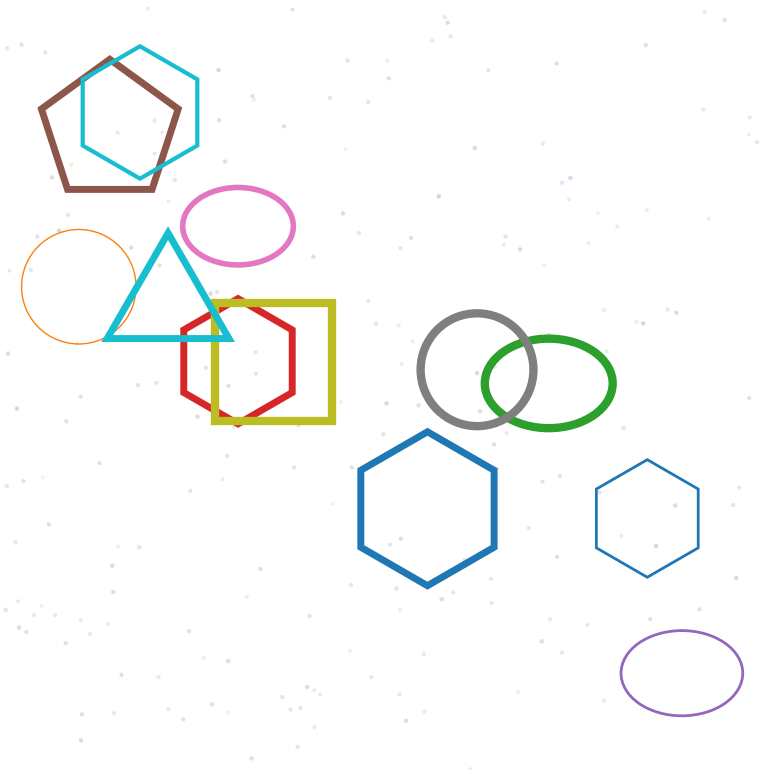[{"shape": "hexagon", "thickness": 1, "radius": 0.38, "center": [0.841, 0.327]}, {"shape": "hexagon", "thickness": 2.5, "radius": 0.5, "center": [0.555, 0.339]}, {"shape": "circle", "thickness": 0.5, "radius": 0.37, "center": [0.102, 0.628]}, {"shape": "oval", "thickness": 3, "radius": 0.42, "center": [0.713, 0.502]}, {"shape": "hexagon", "thickness": 2.5, "radius": 0.41, "center": [0.309, 0.531]}, {"shape": "oval", "thickness": 1, "radius": 0.4, "center": [0.886, 0.126]}, {"shape": "pentagon", "thickness": 2.5, "radius": 0.47, "center": [0.143, 0.83]}, {"shape": "oval", "thickness": 2, "radius": 0.36, "center": [0.309, 0.706]}, {"shape": "circle", "thickness": 3, "radius": 0.37, "center": [0.62, 0.52]}, {"shape": "square", "thickness": 3, "radius": 0.38, "center": [0.355, 0.53]}, {"shape": "hexagon", "thickness": 1.5, "radius": 0.43, "center": [0.182, 0.854]}, {"shape": "triangle", "thickness": 2.5, "radius": 0.46, "center": [0.218, 0.606]}]